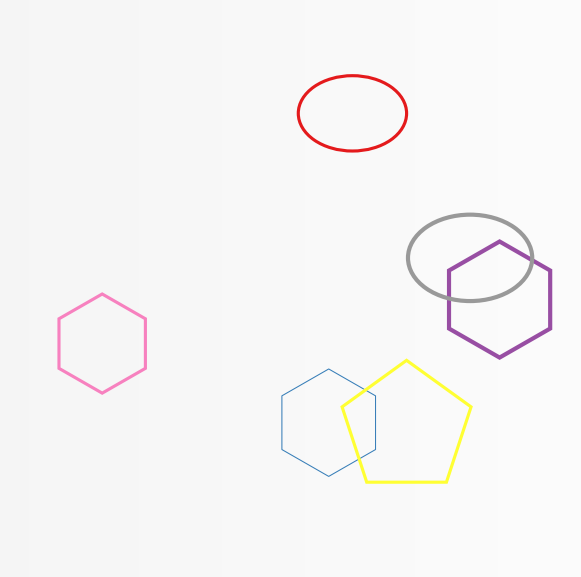[{"shape": "oval", "thickness": 1.5, "radius": 0.47, "center": [0.606, 0.803]}, {"shape": "hexagon", "thickness": 0.5, "radius": 0.47, "center": [0.566, 0.267]}, {"shape": "hexagon", "thickness": 2, "radius": 0.5, "center": [0.86, 0.48]}, {"shape": "pentagon", "thickness": 1.5, "radius": 0.58, "center": [0.699, 0.259]}, {"shape": "hexagon", "thickness": 1.5, "radius": 0.43, "center": [0.176, 0.404]}, {"shape": "oval", "thickness": 2, "radius": 0.53, "center": [0.809, 0.553]}]